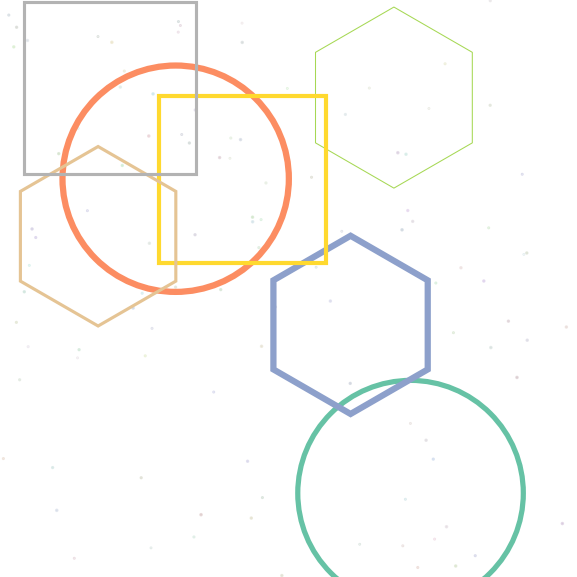[{"shape": "circle", "thickness": 2.5, "radius": 0.98, "center": [0.711, 0.145]}, {"shape": "circle", "thickness": 3, "radius": 0.98, "center": [0.304, 0.69]}, {"shape": "hexagon", "thickness": 3, "radius": 0.77, "center": [0.607, 0.437]}, {"shape": "hexagon", "thickness": 0.5, "radius": 0.78, "center": [0.682, 0.83]}, {"shape": "square", "thickness": 2, "radius": 0.72, "center": [0.42, 0.688]}, {"shape": "hexagon", "thickness": 1.5, "radius": 0.78, "center": [0.17, 0.59]}, {"shape": "square", "thickness": 1.5, "radius": 0.74, "center": [0.191, 0.847]}]